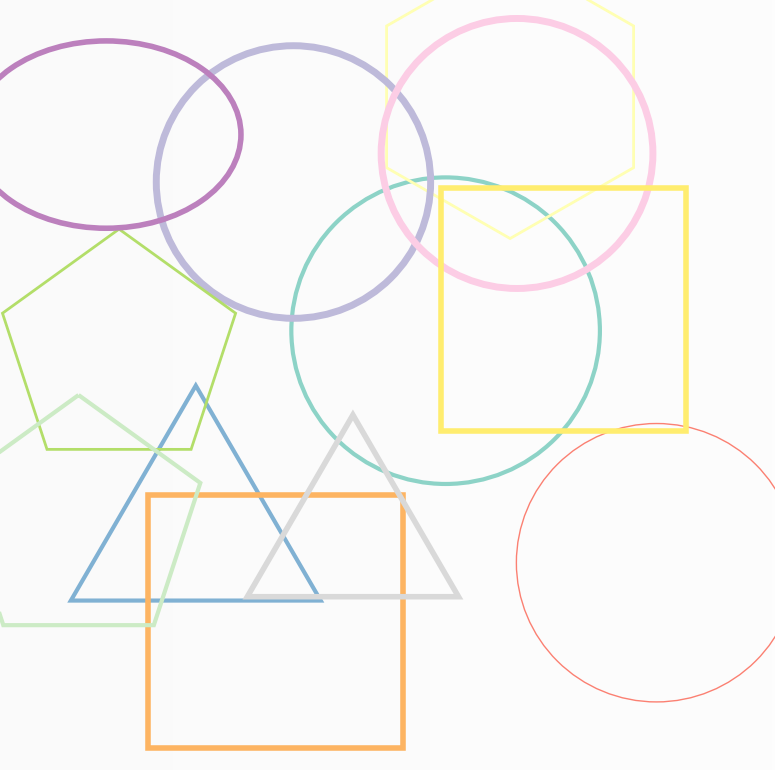[{"shape": "circle", "thickness": 1.5, "radius": 1.0, "center": [0.575, 0.571]}, {"shape": "hexagon", "thickness": 1, "radius": 0.92, "center": [0.658, 0.874]}, {"shape": "circle", "thickness": 2.5, "radius": 0.89, "center": [0.379, 0.764]}, {"shape": "circle", "thickness": 0.5, "radius": 0.9, "center": [0.847, 0.269]}, {"shape": "triangle", "thickness": 1.5, "radius": 0.93, "center": [0.253, 0.313]}, {"shape": "square", "thickness": 2, "radius": 0.82, "center": [0.356, 0.193]}, {"shape": "pentagon", "thickness": 1, "radius": 0.79, "center": [0.154, 0.544]}, {"shape": "circle", "thickness": 2.5, "radius": 0.88, "center": [0.667, 0.801]}, {"shape": "triangle", "thickness": 2, "radius": 0.79, "center": [0.455, 0.304]}, {"shape": "oval", "thickness": 2, "radius": 0.87, "center": [0.137, 0.825]}, {"shape": "pentagon", "thickness": 1.5, "radius": 0.83, "center": [0.101, 0.322]}, {"shape": "square", "thickness": 2, "radius": 0.79, "center": [0.727, 0.598]}]